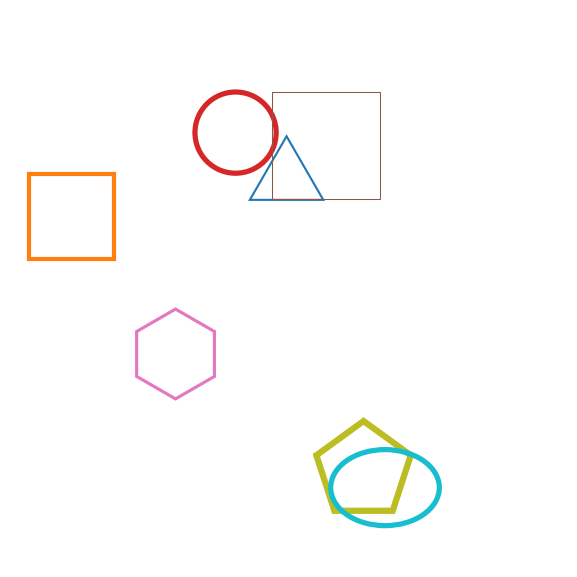[{"shape": "triangle", "thickness": 1, "radius": 0.37, "center": [0.496, 0.69]}, {"shape": "square", "thickness": 2, "radius": 0.37, "center": [0.124, 0.624]}, {"shape": "circle", "thickness": 2.5, "radius": 0.35, "center": [0.408, 0.77]}, {"shape": "square", "thickness": 0.5, "radius": 0.47, "center": [0.564, 0.747]}, {"shape": "hexagon", "thickness": 1.5, "radius": 0.39, "center": [0.304, 0.386]}, {"shape": "pentagon", "thickness": 3, "radius": 0.43, "center": [0.63, 0.184]}, {"shape": "oval", "thickness": 2.5, "radius": 0.47, "center": [0.667, 0.155]}]